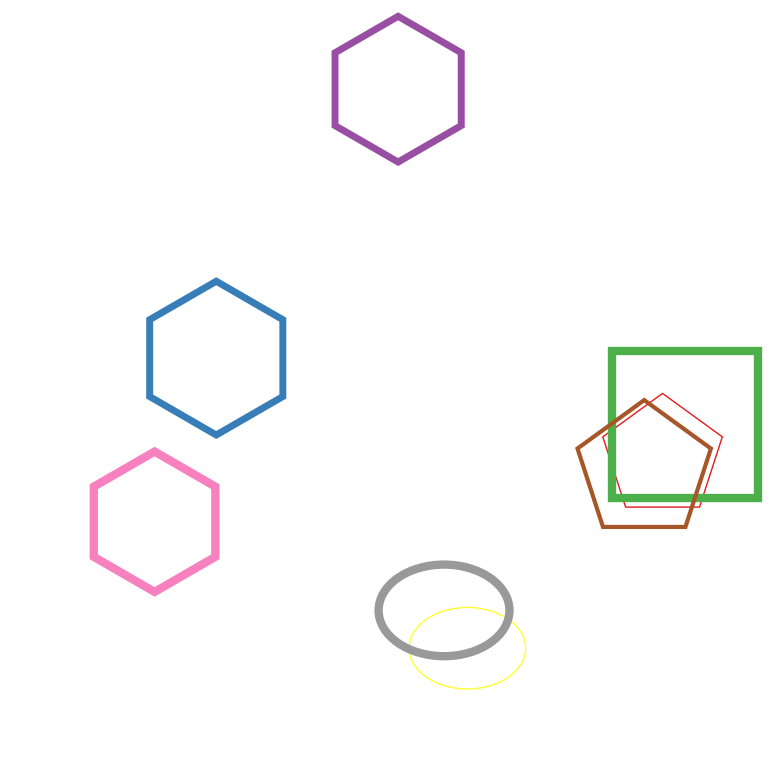[{"shape": "pentagon", "thickness": 0.5, "radius": 0.41, "center": [0.86, 0.407]}, {"shape": "hexagon", "thickness": 2.5, "radius": 0.5, "center": [0.281, 0.535]}, {"shape": "square", "thickness": 3, "radius": 0.47, "center": [0.889, 0.449]}, {"shape": "hexagon", "thickness": 2.5, "radius": 0.47, "center": [0.517, 0.884]}, {"shape": "oval", "thickness": 0.5, "radius": 0.38, "center": [0.607, 0.158]}, {"shape": "pentagon", "thickness": 1.5, "radius": 0.46, "center": [0.837, 0.389]}, {"shape": "hexagon", "thickness": 3, "radius": 0.46, "center": [0.201, 0.322]}, {"shape": "oval", "thickness": 3, "radius": 0.42, "center": [0.577, 0.207]}]